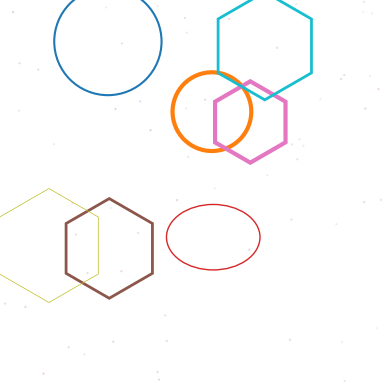[{"shape": "circle", "thickness": 1.5, "radius": 0.7, "center": [0.28, 0.892]}, {"shape": "circle", "thickness": 3, "radius": 0.51, "center": [0.55, 0.71]}, {"shape": "oval", "thickness": 1, "radius": 0.61, "center": [0.554, 0.384]}, {"shape": "hexagon", "thickness": 2, "radius": 0.65, "center": [0.284, 0.355]}, {"shape": "hexagon", "thickness": 3, "radius": 0.53, "center": [0.65, 0.683]}, {"shape": "hexagon", "thickness": 0.5, "radius": 0.74, "center": [0.127, 0.362]}, {"shape": "hexagon", "thickness": 2, "radius": 0.7, "center": [0.688, 0.881]}]